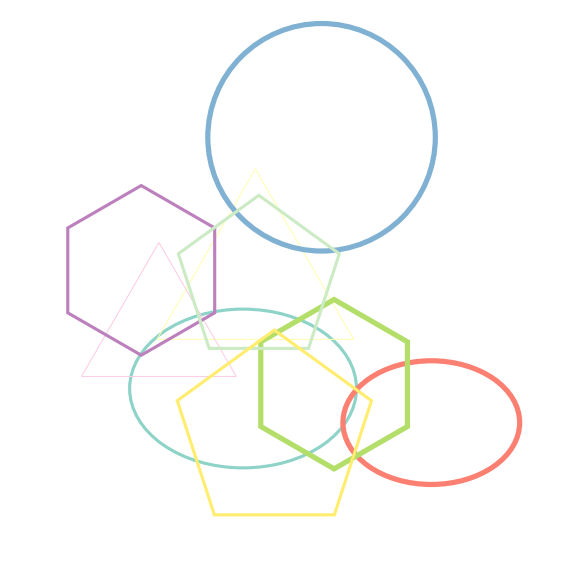[{"shape": "oval", "thickness": 1.5, "radius": 0.98, "center": [0.421, 0.326]}, {"shape": "triangle", "thickness": 0.5, "radius": 0.98, "center": [0.442, 0.51]}, {"shape": "oval", "thickness": 2.5, "radius": 0.77, "center": [0.747, 0.267]}, {"shape": "circle", "thickness": 2.5, "radius": 0.98, "center": [0.557, 0.761]}, {"shape": "hexagon", "thickness": 2.5, "radius": 0.73, "center": [0.579, 0.334]}, {"shape": "triangle", "thickness": 0.5, "radius": 0.77, "center": [0.275, 0.425]}, {"shape": "hexagon", "thickness": 1.5, "radius": 0.73, "center": [0.245, 0.531]}, {"shape": "pentagon", "thickness": 1.5, "radius": 0.73, "center": [0.448, 0.514]}, {"shape": "pentagon", "thickness": 1.5, "radius": 0.88, "center": [0.475, 0.251]}]